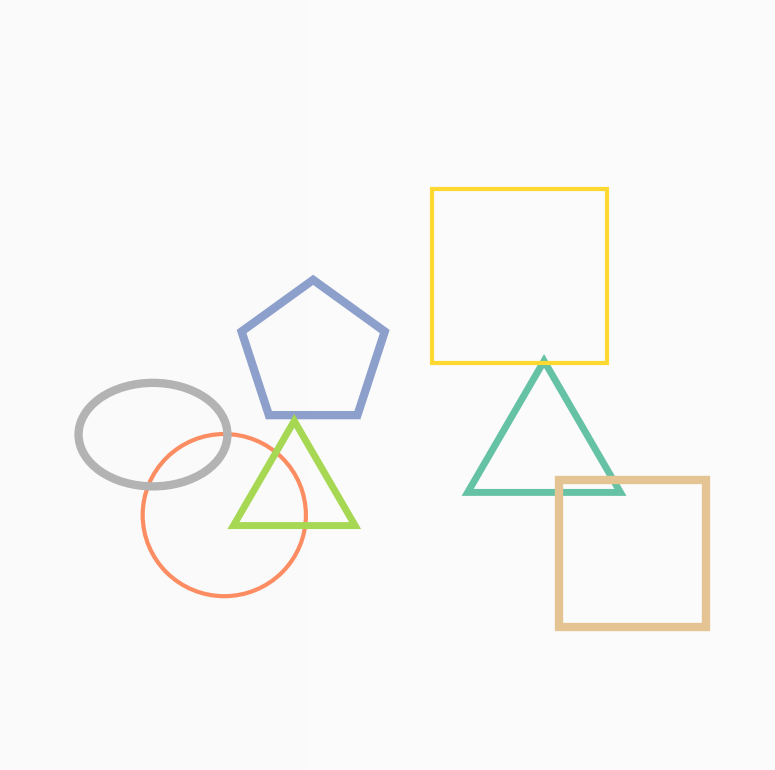[{"shape": "triangle", "thickness": 2.5, "radius": 0.57, "center": [0.702, 0.417]}, {"shape": "circle", "thickness": 1.5, "radius": 0.53, "center": [0.289, 0.331]}, {"shape": "pentagon", "thickness": 3, "radius": 0.49, "center": [0.404, 0.539]}, {"shape": "triangle", "thickness": 2.5, "radius": 0.45, "center": [0.38, 0.363]}, {"shape": "square", "thickness": 1.5, "radius": 0.57, "center": [0.67, 0.642]}, {"shape": "square", "thickness": 3, "radius": 0.48, "center": [0.816, 0.281]}, {"shape": "oval", "thickness": 3, "radius": 0.48, "center": [0.197, 0.436]}]